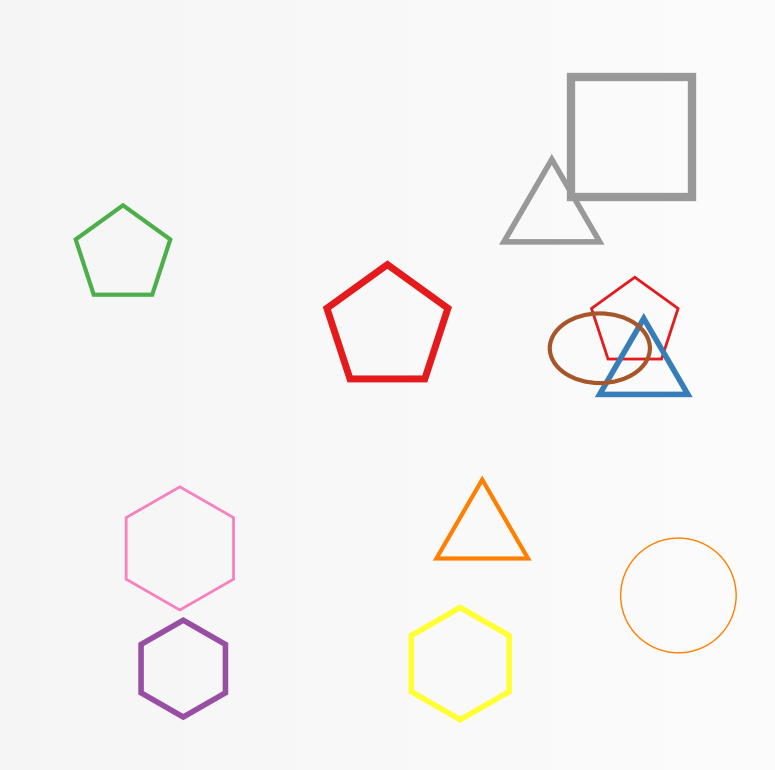[{"shape": "pentagon", "thickness": 1, "radius": 0.29, "center": [0.819, 0.581]}, {"shape": "pentagon", "thickness": 2.5, "radius": 0.41, "center": [0.5, 0.574]}, {"shape": "triangle", "thickness": 2, "radius": 0.33, "center": [0.831, 0.521]}, {"shape": "pentagon", "thickness": 1.5, "radius": 0.32, "center": [0.159, 0.669]}, {"shape": "hexagon", "thickness": 2, "radius": 0.31, "center": [0.236, 0.132]}, {"shape": "triangle", "thickness": 1.5, "radius": 0.34, "center": [0.622, 0.309]}, {"shape": "circle", "thickness": 0.5, "radius": 0.37, "center": [0.875, 0.227]}, {"shape": "hexagon", "thickness": 2, "radius": 0.36, "center": [0.594, 0.138]}, {"shape": "oval", "thickness": 1.5, "radius": 0.32, "center": [0.774, 0.548]}, {"shape": "hexagon", "thickness": 1, "radius": 0.4, "center": [0.232, 0.288]}, {"shape": "triangle", "thickness": 2, "radius": 0.36, "center": [0.712, 0.722]}, {"shape": "square", "thickness": 3, "radius": 0.39, "center": [0.814, 0.823]}]